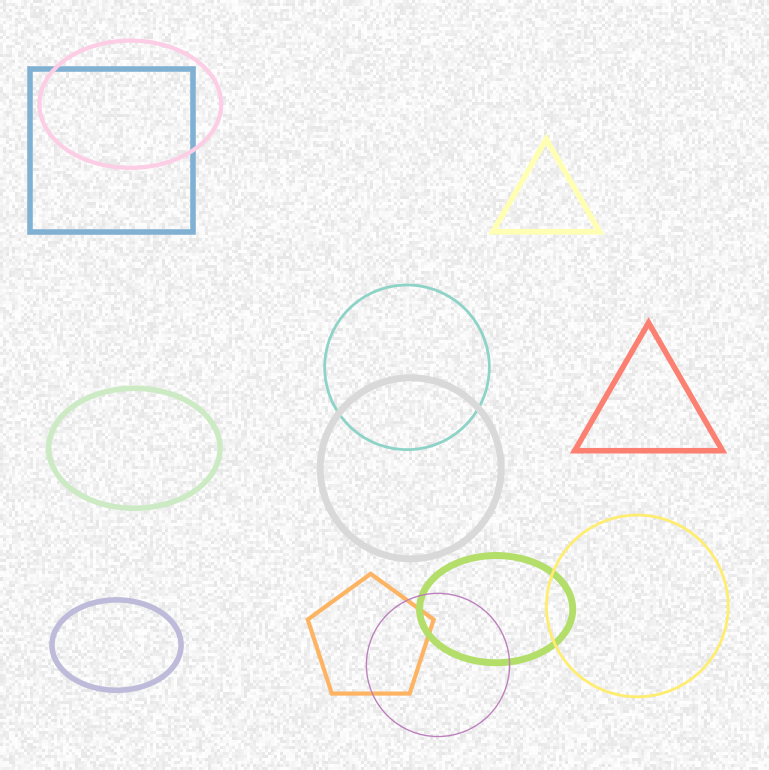[{"shape": "circle", "thickness": 1, "radius": 0.53, "center": [0.529, 0.523]}, {"shape": "triangle", "thickness": 2, "radius": 0.4, "center": [0.709, 0.739]}, {"shape": "oval", "thickness": 2, "radius": 0.42, "center": [0.151, 0.162]}, {"shape": "triangle", "thickness": 2, "radius": 0.55, "center": [0.842, 0.47]}, {"shape": "square", "thickness": 2, "radius": 0.53, "center": [0.145, 0.805]}, {"shape": "pentagon", "thickness": 1.5, "radius": 0.43, "center": [0.481, 0.169]}, {"shape": "oval", "thickness": 2.5, "radius": 0.5, "center": [0.644, 0.209]}, {"shape": "oval", "thickness": 1.5, "radius": 0.59, "center": [0.169, 0.865]}, {"shape": "circle", "thickness": 2.5, "radius": 0.59, "center": [0.533, 0.392]}, {"shape": "circle", "thickness": 0.5, "radius": 0.46, "center": [0.569, 0.136]}, {"shape": "oval", "thickness": 2, "radius": 0.56, "center": [0.175, 0.418]}, {"shape": "circle", "thickness": 1, "radius": 0.59, "center": [0.828, 0.213]}]